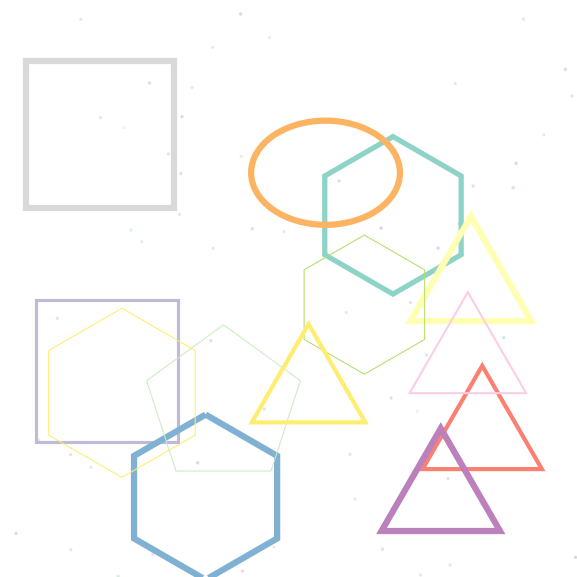[{"shape": "hexagon", "thickness": 2.5, "radius": 0.68, "center": [0.68, 0.626]}, {"shape": "triangle", "thickness": 3, "radius": 0.6, "center": [0.815, 0.504]}, {"shape": "square", "thickness": 1.5, "radius": 0.62, "center": [0.185, 0.356]}, {"shape": "triangle", "thickness": 2, "radius": 0.6, "center": [0.835, 0.246]}, {"shape": "hexagon", "thickness": 3, "radius": 0.72, "center": [0.356, 0.138]}, {"shape": "oval", "thickness": 3, "radius": 0.64, "center": [0.564, 0.7]}, {"shape": "hexagon", "thickness": 0.5, "radius": 0.6, "center": [0.631, 0.472]}, {"shape": "triangle", "thickness": 1, "radius": 0.58, "center": [0.81, 0.377]}, {"shape": "square", "thickness": 3, "radius": 0.64, "center": [0.173, 0.766]}, {"shape": "triangle", "thickness": 3, "radius": 0.59, "center": [0.763, 0.139]}, {"shape": "pentagon", "thickness": 0.5, "radius": 0.7, "center": [0.387, 0.297]}, {"shape": "hexagon", "thickness": 0.5, "radius": 0.73, "center": [0.211, 0.319]}, {"shape": "triangle", "thickness": 2, "radius": 0.57, "center": [0.534, 0.325]}]